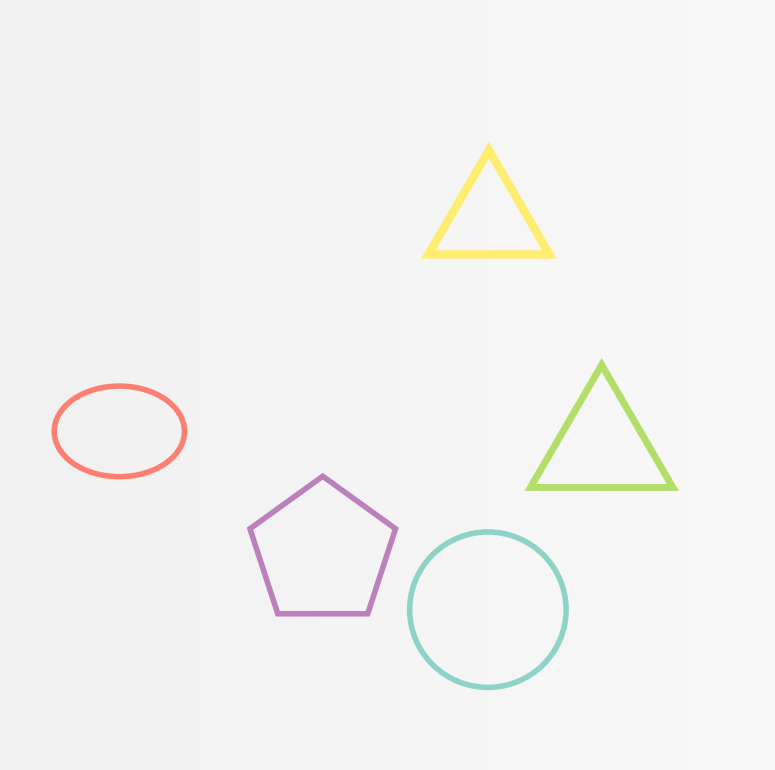[{"shape": "circle", "thickness": 2, "radius": 0.5, "center": [0.63, 0.208]}, {"shape": "oval", "thickness": 2, "radius": 0.42, "center": [0.154, 0.44]}, {"shape": "triangle", "thickness": 2.5, "radius": 0.53, "center": [0.776, 0.42]}, {"shape": "pentagon", "thickness": 2, "radius": 0.49, "center": [0.416, 0.283]}, {"shape": "triangle", "thickness": 3, "radius": 0.45, "center": [0.631, 0.715]}]